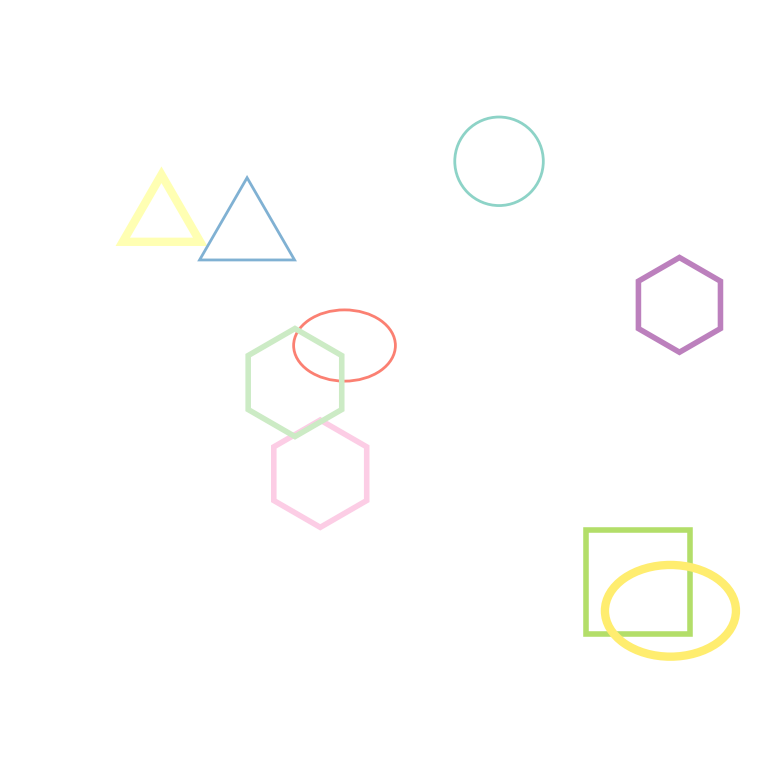[{"shape": "circle", "thickness": 1, "radius": 0.29, "center": [0.648, 0.791]}, {"shape": "triangle", "thickness": 3, "radius": 0.29, "center": [0.21, 0.715]}, {"shape": "oval", "thickness": 1, "radius": 0.33, "center": [0.447, 0.551]}, {"shape": "triangle", "thickness": 1, "radius": 0.36, "center": [0.321, 0.698]}, {"shape": "square", "thickness": 2, "radius": 0.34, "center": [0.828, 0.244]}, {"shape": "hexagon", "thickness": 2, "radius": 0.35, "center": [0.416, 0.385]}, {"shape": "hexagon", "thickness": 2, "radius": 0.31, "center": [0.882, 0.604]}, {"shape": "hexagon", "thickness": 2, "radius": 0.35, "center": [0.383, 0.503]}, {"shape": "oval", "thickness": 3, "radius": 0.43, "center": [0.871, 0.207]}]